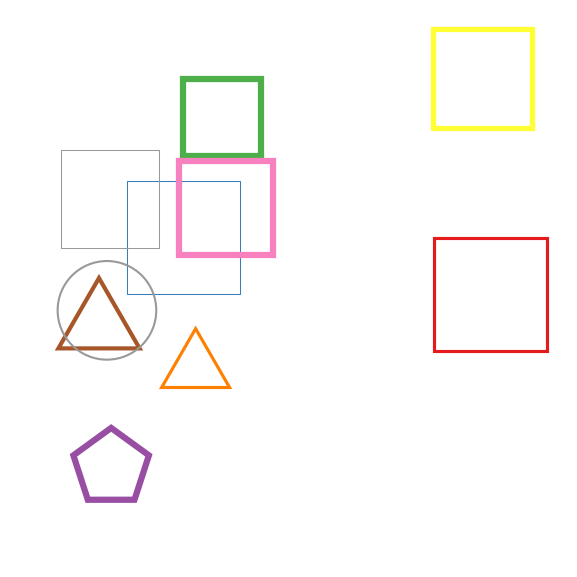[{"shape": "square", "thickness": 1.5, "radius": 0.49, "center": [0.849, 0.49]}, {"shape": "square", "thickness": 0.5, "radius": 0.49, "center": [0.317, 0.588]}, {"shape": "square", "thickness": 3, "radius": 0.33, "center": [0.384, 0.796]}, {"shape": "pentagon", "thickness": 3, "radius": 0.34, "center": [0.192, 0.189]}, {"shape": "triangle", "thickness": 1.5, "radius": 0.34, "center": [0.339, 0.362]}, {"shape": "square", "thickness": 2.5, "radius": 0.43, "center": [0.836, 0.863]}, {"shape": "triangle", "thickness": 2, "radius": 0.41, "center": [0.171, 0.436]}, {"shape": "square", "thickness": 3, "radius": 0.41, "center": [0.391, 0.64]}, {"shape": "circle", "thickness": 1, "radius": 0.43, "center": [0.185, 0.462]}, {"shape": "square", "thickness": 0.5, "radius": 0.43, "center": [0.191, 0.655]}]